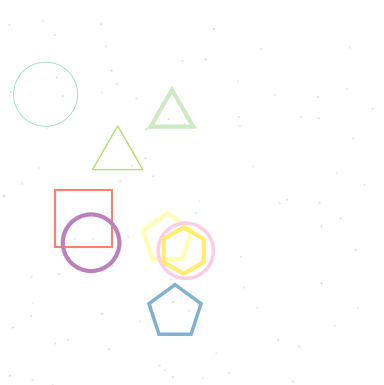[{"shape": "circle", "thickness": 0.5, "radius": 0.42, "center": [0.118, 0.755]}, {"shape": "pentagon", "thickness": 3, "radius": 0.33, "center": [0.435, 0.381]}, {"shape": "square", "thickness": 1.5, "radius": 0.37, "center": [0.218, 0.433]}, {"shape": "pentagon", "thickness": 2.5, "radius": 0.36, "center": [0.455, 0.189]}, {"shape": "triangle", "thickness": 1, "radius": 0.38, "center": [0.306, 0.597]}, {"shape": "circle", "thickness": 2.5, "radius": 0.36, "center": [0.483, 0.349]}, {"shape": "circle", "thickness": 3, "radius": 0.37, "center": [0.237, 0.37]}, {"shape": "triangle", "thickness": 3, "radius": 0.32, "center": [0.447, 0.703]}, {"shape": "hexagon", "thickness": 3, "radius": 0.3, "center": [0.477, 0.349]}]